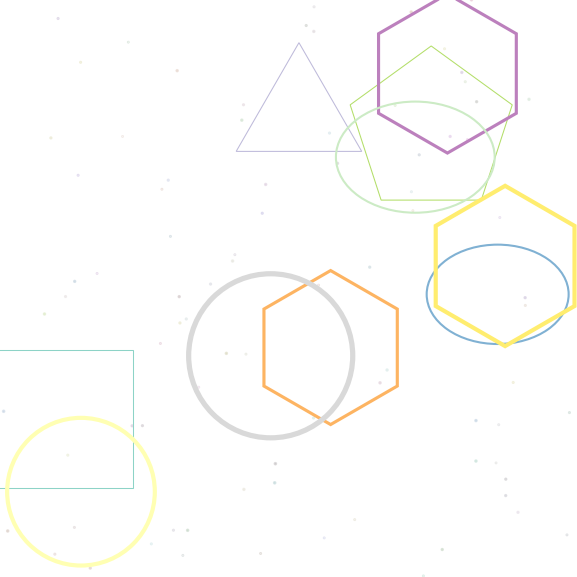[{"shape": "square", "thickness": 0.5, "radius": 0.6, "center": [0.111, 0.273]}, {"shape": "circle", "thickness": 2, "radius": 0.64, "center": [0.14, 0.148]}, {"shape": "triangle", "thickness": 0.5, "radius": 0.63, "center": [0.518, 0.8]}, {"shape": "oval", "thickness": 1, "radius": 0.61, "center": [0.862, 0.489]}, {"shape": "hexagon", "thickness": 1.5, "radius": 0.67, "center": [0.573, 0.397]}, {"shape": "pentagon", "thickness": 0.5, "radius": 0.74, "center": [0.747, 0.772]}, {"shape": "circle", "thickness": 2.5, "radius": 0.71, "center": [0.469, 0.383]}, {"shape": "hexagon", "thickness": 1.5, "radius": 0.69, "center": [0.775, 0.872]}, {"shape": "oval", "thickness": 1, "radius": 0.69, "center": [0.719, 0.727]}, {"shape": "hexagon", "thickness": 2, "radius": 0.69, "center": [0.875, 0.539]}]